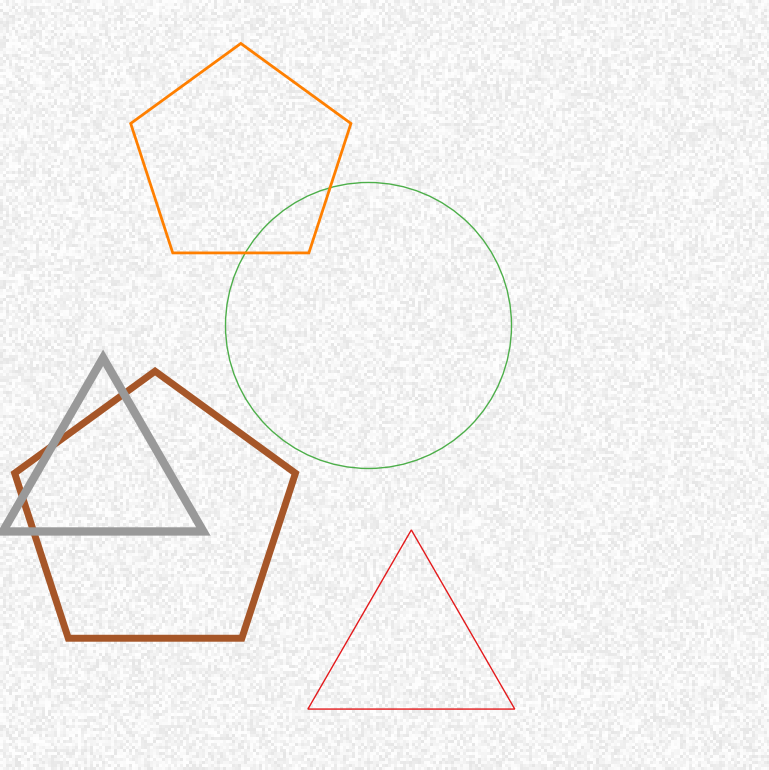[{"shape": "triangle", "thickness": 0.5, "radius": 0.78, "center": [0.534, 0.157]}, {"shape": "circle", "thickness": 0.5, "radius": 0.93, "center": [0.479, 0.577]}, {"shape": "pentagon", "thickness": 1, "radius": 0.75, "center": [0.313, 0.793]}, {"shape": "pentagon", "thickness": 2.5, "radius": 0.96, "center": [0.201, 0.326]}, {"shape": "triangle", "thickness": 3, "radius": 0.75, "center": [0.134, 0.385]}]